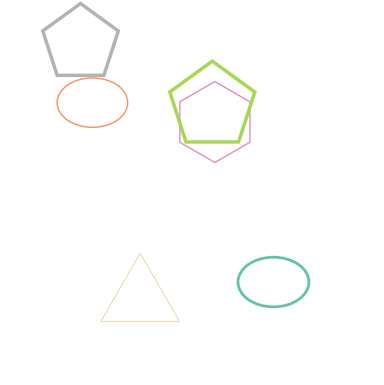[{"shape": "oval", "thickness": 2, "radius": 0.46, "center": [0.71, 0.267]}, {"shape": "oval", "thickness": 1, "radius": 0.46, "center": [0.24, 0.733]}, {"shape": "hexagon", "thickness": 1, "radius": 0.53, "center": [0.558, 0.683]}, {"shape": "pentagon", "thickness": 2.5, "radius": 0.58, "center": [0.551, 0.725]}, {"shape": "triangle", "thickness": 0.5, "radius": 0.59, "center": [0.364, 0.224]}, {"shape": "pentagon", "thickness": 2.5, "radius": 0.52, "center": [0.209, 0.888]}]